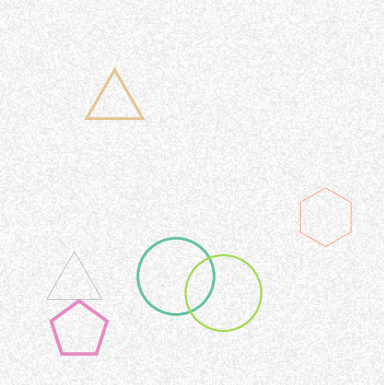[{"shape": "circle", "thickness": 2, "radius": 0.5, "center": [0.457, 0.282]}, {"shape": "hexagon", "thickness": 0.5, "radius": 0.38, "center": [0.846, 0.436]}, {"shape": "pentagon", "thickness": 2.5, "radius": 0.38, "center": [0.206, 0.142]}, {"shape": "circle", "thickness": 1.5, "radius": 0.49, "center": [0.58, 0.239]}, {"shape": "triangle", "thickness": 2, "radius": 0.42, "center": [0.298, 0.734]}, {"shape": "triangle", "thickness": 0.5, "radius": 0.41, "center": [0.193, 0.264]}]